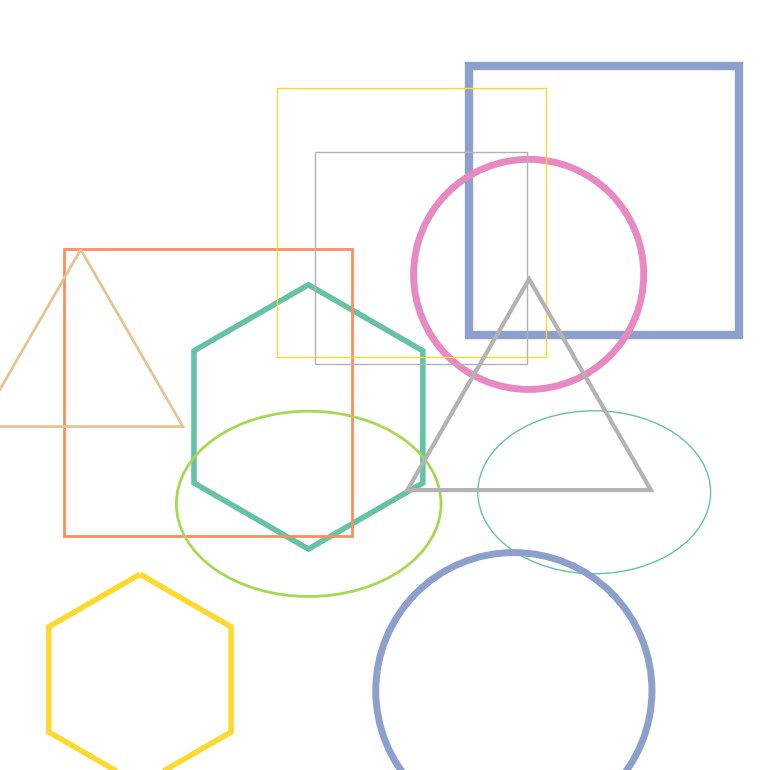[{"shape": "hexagon", "thickness": 2, "radius": 0.86, "center": [0.401, 0.459]}, {"shape": "oval", "thickness": 0.5, "radius": 0.76, "center": [0.772, 0.361]}, {"shape": "square", "thickness": 1, "radius": 0.93, "center": [0.27, 0.49]}, {"shape": "circle", "thickness": 2.5, "radius": 0.9, "center": [0.667, 0.103]}, {"shape": "square", "thickness": 3, "radius": 0.88, "center": [0.784, 0.739]}, {"shape": "circle", "thickness": 2.5, "radius": 0.75, "center": [0.687, 0.644]}, {"shape": "oval", "thickness": 1, "radius": 0.86, "center": [0.401, 0.346]}, {"shape": "square", "thickness": 0.5, "radius": 0.87, "center": [0.534, 0.711]}, {"shape": "hexagon", "thickness": 2, "radius": 0.68, "center": [0.182, 0.118]}, {"shape": "triangle", "thickness": 1, "radius": 0.77, "center": [0.105, 0.523]}, {"shape": "square", "thickness": 0.5, "radius": 0.69, "center": [0.547, 0.665]}, {"shape": "triangle", "thickness": 1.5, "radius": 0.91, "center": [0.687, 0.455]}]